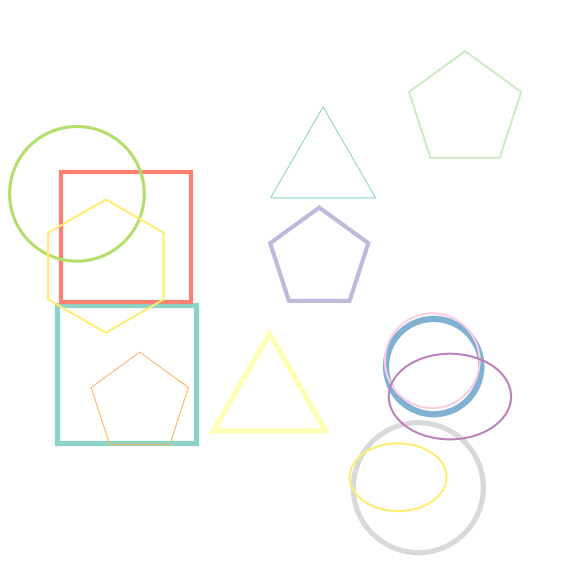[{"shape": "triangle", "thickness": 0.5, "radius": 0.53, "center": [0.56, 0.709]}, {"shape": "square", "thickness": 2.5, "radius": 0.6, "center": [0.219, 0.351]}, {"shape": "triangle", "thickness": 2.5, "radius": 0.56, "center": [0.467, 0.309]}, {"shape": "pentagon", "thickness": 2, "radius": 0.45, "center": [0.553, 0.55]}, {"shape": "square", "thickness": 2, "radius": 0.56, "center": [0.219, 0.588]}, {"shape": "circle", "thickness": 3, "radius": 0.41, "center": [0.751, 0.364]}, {"shape": "pentagon", "thickness": 0.5, "radius": 0.44, "center": [0.242, 0.301]}, {"shape": "circle", "thickness": 1.5, "radius": 0.58, "center": [0.133, 0.663]}, {"shape": "circle", "thickness": 1, "radius": 0.41, "center": [0.748, 0.374]}, {"shape": "circle", "thickness": 2.5, "radius": 0.56, "center": [0.724, 0.155]}, {"shape": "oval", "thickness": 1, "radius": 0.53, "center": [0.779, 0.312]}, {"shape": "pentagon", "thickness": 1, "radius": 0.51, "center": [0.805, 0.808]}, {"shape": "hexagon", "thickness": 1, "radius": 0.58, "center": [0.183, 0.538]}, {"shape": "oval", "thickness": 1, "radius": 0.42, "center": [0.689, 0.173]}]